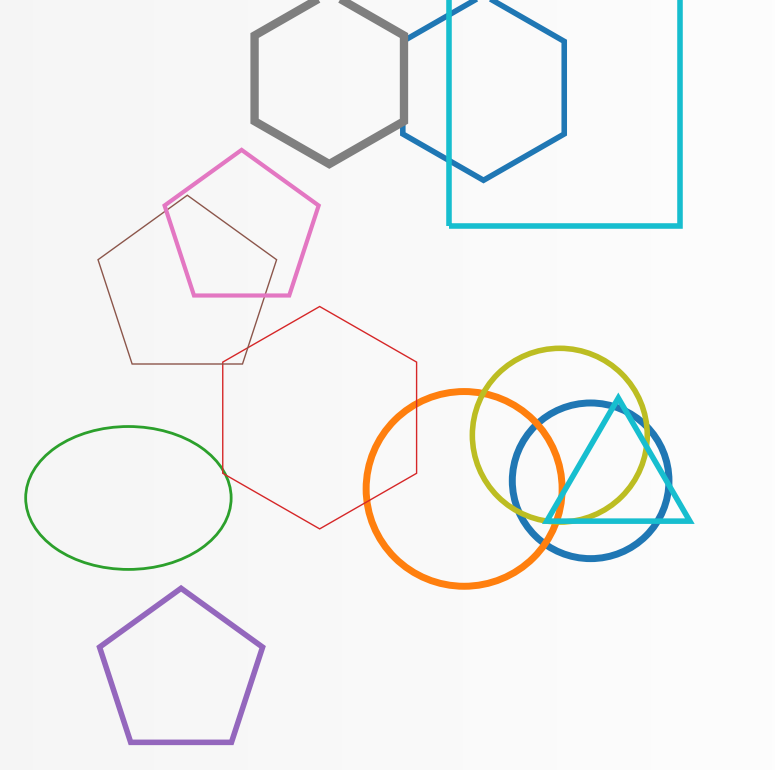[{"shape": "circle", "thickness": 2.5, "radius": 0.51, "center": [0.762, 0.376]}, {"shape": "hexagon", "thickness": 2, "radius": 0.6, "center": [0.624, 0.886]}, {"shape": "circle", "thickness": 2.5, "radius": 0.63, "center": [0.599, 0.365]}, {"shape": "oval", "thickness": 1, "radius": 0.66, "center": [0.166, 0.353]}, {"shape": "hexagon", "thickness": 0.5, "radius": 0.72, "center": [0.412, 0.458]}, {"shape": "pentagon", "thickness": 2, "radius": 0.55, "center": [0.234, 0.125]}, {"shape": "pentagon", "thickness": 0.5, "radius": 0.61, "center": [0.242, 0.625]}, {"shape": "pentagon", "thickness": 1.5, "radius": 0.52, "center": [0.312, 0.701]}, {"shape": "hexagon", "thickness": 3, "radius": 0.56, "center": [0.425, 0.898]}, {"shape": "circle", "thickness": 2, "radius": 0.56, "center": [0.722, 0.435]}, {"shape": "square", "thickness": 2, "radius": 0.74, "center": [0.728, 0.856]}, {"shape": "triangle", "thickness": 2, "radius": 0.53, "center": [0.798, 0.376]}]